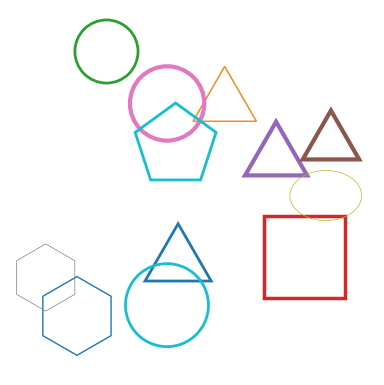[{"shape": "hexagon", "thickness": 1, "radius": 0.51, "center": [0.2, 0.179]}, {"shape": "triangle", "thickness": 2, "radius": 0.5, "center": [0.463, 0.32]}, {"shape": "triangle", "thickness": 1, "radius": 0.47, "center": [0.584, 0.733]}, {"shape": "circle", "thickness": 2, "radius": 0.41, "center": [0.277, 0.866]}, {"shape": "square", "thickness": 2.5, "radius": 0.53, "center": [0.792, 0.333]}, {"shape": "triangle", "thickness": 3, "radius": 0.46, "center": [0.717, 0.591]}, {"shape": "triangle", "thickness": 3, "radius": 0.42, "center": [0.86, 0.628]}, {"shape": "circle", "thickness": 3, "radius": 0.48, "center": [0.434, 0.731]}, {"shape": "hexagon", "thickness": 0.5, "radius": 0.44, "center": [0.119, 0.279]}, {"shape": "oval", "thickness": 0.5, "radius": 0.47, "center": [0.846, 0.492]}, {"shape": "pentagon", "thickness": 2, "radius": 0.55, "center": [0.456, 0.622]}, {"shape": "circle", "thickness": 2, "radius": 0.54, "center": [0.434, 0.207]}]